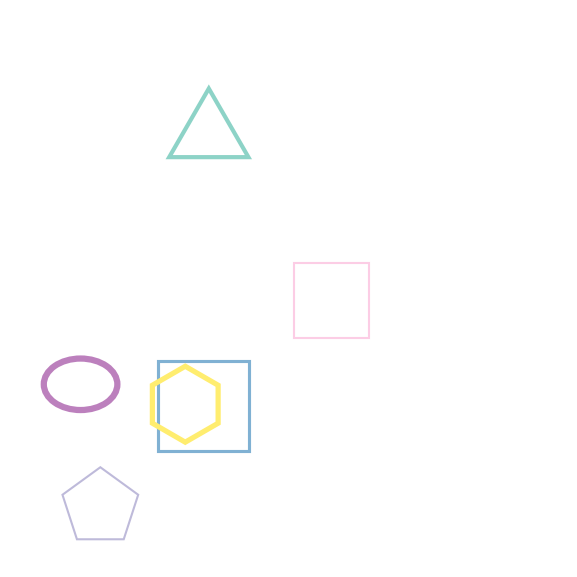[{"shape": "triangle", "thickness": 2, "radius": 0.4, "center": [0.362, 0.767]}, {"shape": "pentagon", "thickness": 1, "radius": 0.34, "center": [0.174, 0.121]}, {"shape": "square", "thickness": 1.5, "radius": 0.39, "center": [0.352, 0.296]}, {"shape": "square", "thickness": 1, "radius": 0.33, "center": [0.574, 0.479]}, {"shape": "oval", "thickness": 3, "radius": 0.32, "center": [0.14, 0.334]}, {"shape": "hexagon", "thickness": 2.5, "radius": 0.33, "center": [0.321, 0.299]}]